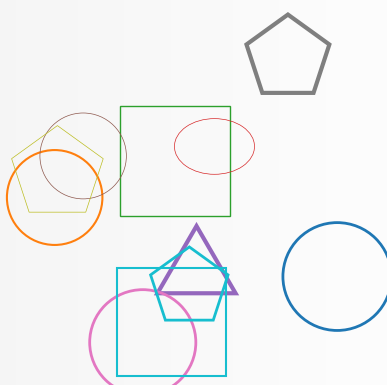[{"shape": "circle", "thickness": 2, "radius": 0.7, "center": [0.87, 0.282]}, {"shape": "circle", "thickness": 1.5, "radius": 0.62, "center": [0.141, 0.487]}, {"shape": "square", "thickness": 1, "radius": 0.71, "center": [0.452, 0.582]}, {"shape": "oval", "thickness": 0.5, "radius": 0.52, "center": [0.553, 0.62]}, {"shape": "triangle", "thickness": 3, "radius": 0.58, "center": [0.507, 0.296]}, {"shape": "circle", "thickness": 0.5, "radius": 0.56, "center": [0.215, 0.595]}, {"shape": "circle", "thickness": 2, "radius": 0.68, "center": [0.368, 0.111]}, {"shape": "pentagon", "thickness": 3, "radius": 0.56, "center": [0.743, 0.85]}, {"shape": "pentagon", "thickness": 0.5, "radius": 0.62, "center": [0.148, 0.549]}, {"shape": "square", "thickness": 1.5, "radius": 0.7, "center": [0.442, 0.163]}, {"shape": "pentagon", "thickness": 2, "radius": 0.53, "center": [0.489, 0.253]}]